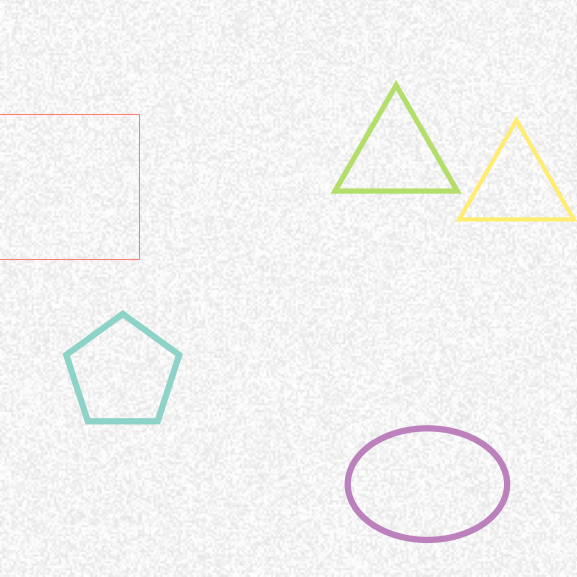[{"shape": "pentagon", "thickness": 3, "radius": 0.51, "center": [0.213, 0.353]}, {"shape": "square", "thickness": 0.5, "radius": 0.62, "center": [0.116, 0.676]}, {"shape": "triangle", "thickness": 2.5, "radius": 0.61, "center": [0.686, 0.729]}, {"shape": "oval", "thickness": 3, "radius": 0.69, "center": [0.74, 0.161]}, {"shape": "triangle", "thickness": 2, "radius": 0.57, "center": [0.894, 0.676]}]